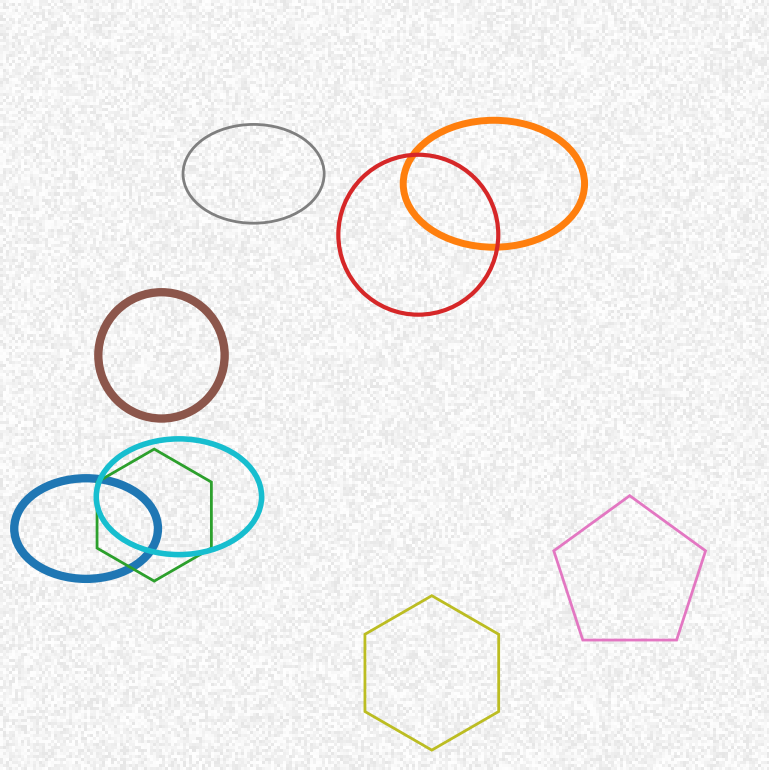[{"shape": "oval", "thickness": 3, "radius": 0.47, "center": [0.112, 0.314]}, {"shape": "oval", "thickness": 2.5, "radius": 0.59, "center": [0.641, 0.761]}, {"shape": "hexagon", "thickness": 1, "radius": 0.43, "center": [0.2, 0.331]}, {"shape": "circle", "thickness": 1.5, "radius": 0.52, "center": [0.543, 0.695]}, {"shape": "circle", "thickness": 3, "radius": 0.41, "center": [0.21, 0.538]}, {"shape": "pentagon", "thickness": 1, "radius": 0.52, "center": [0.818, 0.253]}, {"shape": "oval", "thickness": 1, "radius": 0.46, "center": [0.329, 0.774]}, {"shape": "hexagon", "thickness": 1, "radius": 0.5, "center": [0.561, 0.126]}, {"shape": "oval", "thickness": 2, "radius": 0.54, "center": [0.232, 0.355]}]